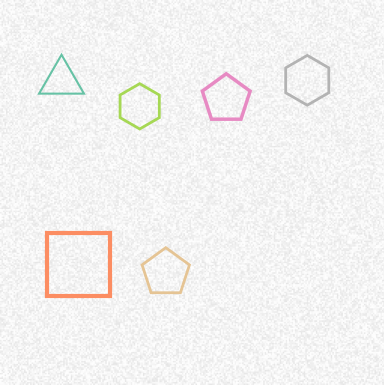[{"shape": "triangle", "thickness": 1.5, "radius": 0.34, "center": [0.16, 0.79]}, {"shape": "square", "thickness": 3, "radius": 0.41, "center": [0.203, 0.313]}, {"shape": "pentagon", "thickness": 2.5, "radius": 0.33, "center": [0.588, 0.743]}, {"shape": "hexagon", "thickness": 2, "radius": 0.29, "center": [0.363, 0.724]}, {"shape": "pentagon", "thickness": 2, "radius": 0.32, "center": [0.431, 0.292]}, {"shape": "hexagon", "thickness": 2, "radius": 0.32, "center": [0.798, 0.791]}]